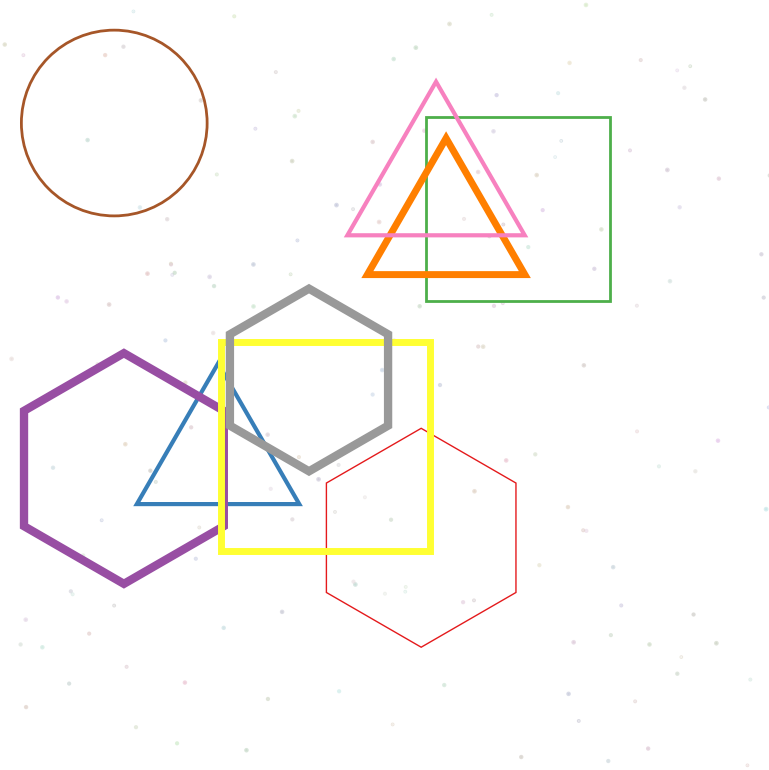[{"shape": "hexagon", "thickness": 0.5, "radius": 0.71, "center": [0.547, 0.302]}, {"shape": "triangle", "thickness": 1.5, "radius": 0.61, "center": [0.283, 0.406]}, {"shape": "square", "thickness": 1, "radius": 0.6, "center": [0.673, 0.728]}, {"shape": "hexagon", "thickness": 3, "radius": 0.75, "center": [0.161, 0.392]}, {"shape": "triangle", "thickness": 2.5, "radius": 0.59, "center": [0.579, 0.702]}, {"shape": "square", "thickness": 2.5, "radius": 0.68, "center": [0.422, 0.42]}, {"shape": "circle", "thickness": 1, "radius": 0.6, "center": [0.148, 0.84]}, {"shape": "triangle", "thickness": 1.5, "radius": 0.66, "center": [0.566, 0.761]}, {"shape": "hexagon", "thickness": 3, "radius": 0.59, "center": [0.401, 0.507]}]